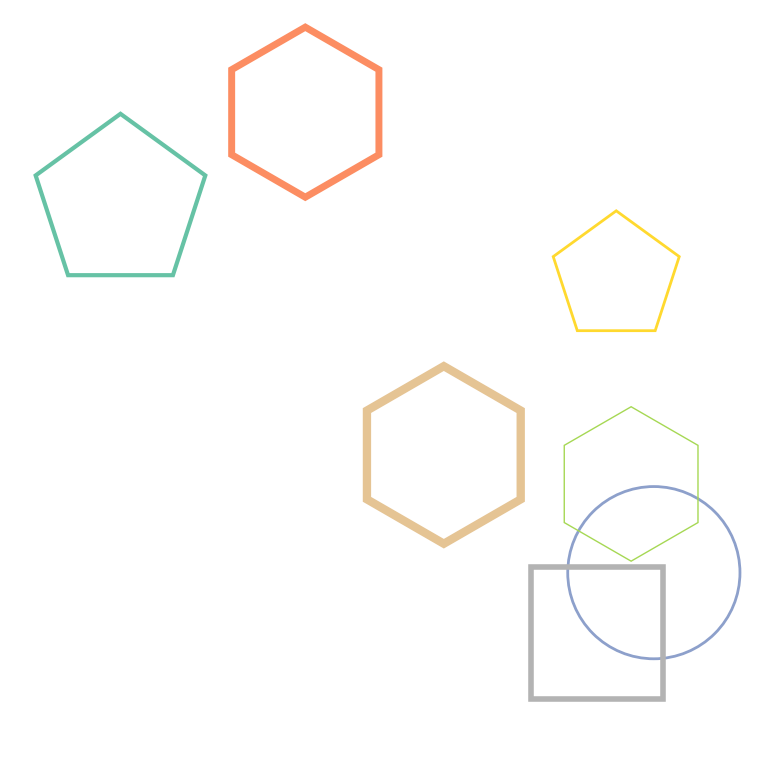[{"shape": "pentagon", "thickness": 1.5, "radius": 0.58, "center": [0.156, 0.736]}, {"shape": "hexagon", "thickness": 2.5, "radius": 0.55, "center": [0.396, 0.854]}, {"shape": "circle", "thickness": 1, "radius": 0.56, "center": [0.849, 0.256]}, {"shape": "hexagon", "thickness": 0.5, "radius": 0.5, "center": [0.82, 0.371]}, {"shape": "pentagon", "thickness": 1, "radius": 0.43, "center": [0.8, 0.64]}, {"shape": "hexagon", "thickness": 3, "radius": 0.58, "center": [0.576, 0.409]}, {"shape": "square", "thickness": 2, "radius": 0.43, "center": [0.775, 0.178]}]